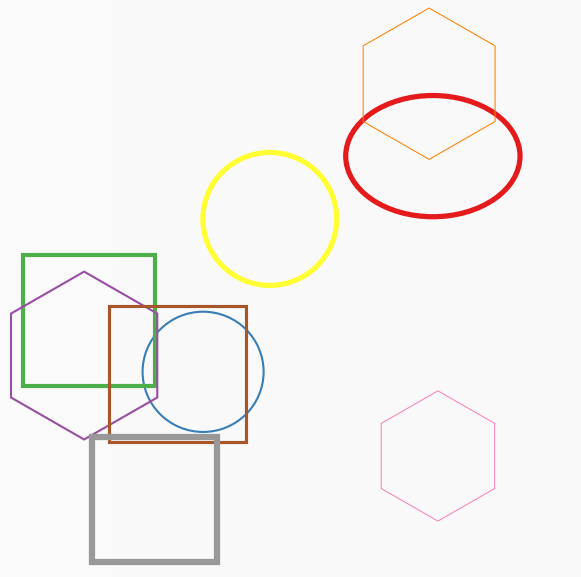[{"shape": "oval", "thickness": 2.5, "radius": 0.75, "center": [0.745, 0.729]}, {"shape": "circle", "thickness": 1, "radius": 0.52, "center": [0.349, 0.355]}, {"shape": "square", "thickness": 2, "radius": 0.57, "center": [0.153, 0.444]}, {"shape": "hexagon", "thickness": 1, "radius": 0.73, "center": [0.145, 0.383]}, {"shape": "hexagon", "thickness": 0.5, "radius": 0.66, "center": [0.738, 0.854]}, {"shape": "circle", "thickness": 2.5, "radius": 0.58, "center": [0.464, 0.62]}, {"shape": "square", "thickness": 1.5, "radius": 0.59, "center": [0.305, 0.352]}, {"shape": "hexagon", "thickness": 0.5, "radius": 0.56, "center": [0.753, 0.21]}, {"shape": "square", "thickness": 3, "radius": 0.54, "center": [0.265, 0.134]}]